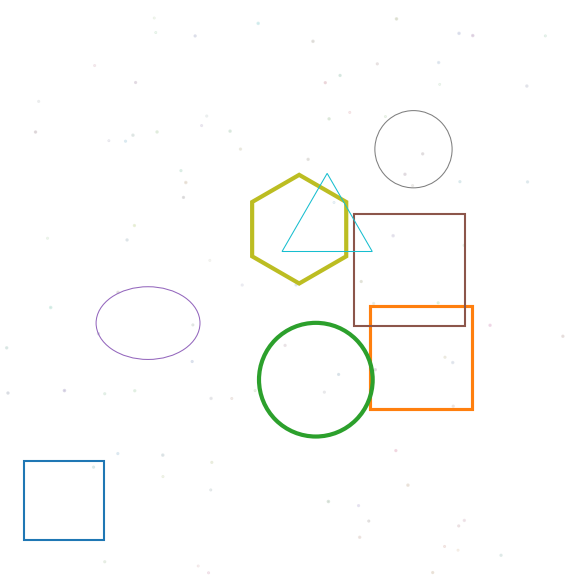[{"shape": "square", "thickness": 1, "radius": 0.34, "center": [0.111, 0.133]}, {"shape": "square", "thickness": 1.5, "radius": 0.44, "center": [0.729, 0.381]}, {"shape": "circle", "thickness": 2, "radius": 0.49, "center": [0.547, 0.342]}, {"shape": "oval", "thickness": 0.5, "radius": 0.45, "center": [0.256, 0.44]}, {"shape": "square", "thickness": 1, "radius": 0.48, "center": [0.709, 0.532]}, {"shape": "circle", "thickness": 0.5, "radius": 0.33, "center": [0.716, 0.741]}, {"shape": "hexagon", "thickness": 2, "radius": 0.47, "center": [0.518, 0.602]}, {"shape": "triangle", "thickness": 0.5, "radius": 0.45, "center": [0.566, 0.609]}]